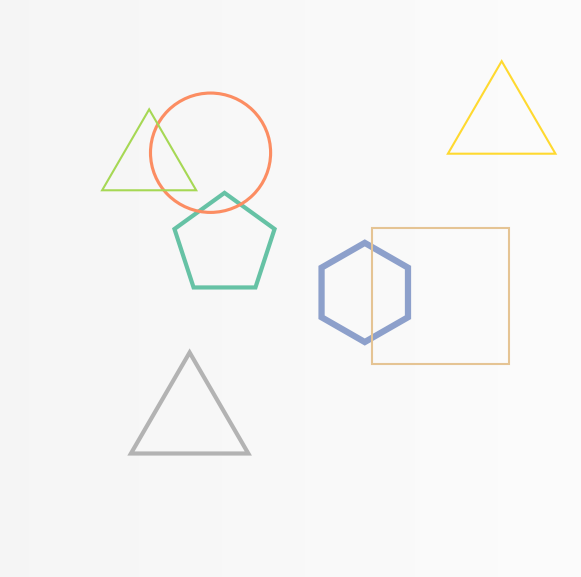[{"shape": "pentagon", "thickness": 2, "radius": 0.45, "center": [0.386, 0.575]}, {"shape": "circle", "thickness": 1.5, "radius": 0.52, "center": [0.362, 0.735]}, {"shape": "hexagon", "thickness": 3, "radius": 0.43, "center": [0.628, 0.493]}, {"shape": "triangle", "thickness": 1, "radius": 0.47, "center": [0.257, 0.716]}, {"shape": "triangle", "thickness": 1, "radius": 0.53, "center": [0.863, 0.786]}, {"shape": "square", "thickness": 1, "radius": 0.59, "center": [0.758, 0.487]}, {"shape": "triangle", "thickness": 2, "radius": 0.58, "center": [0.326, 0.272]}]